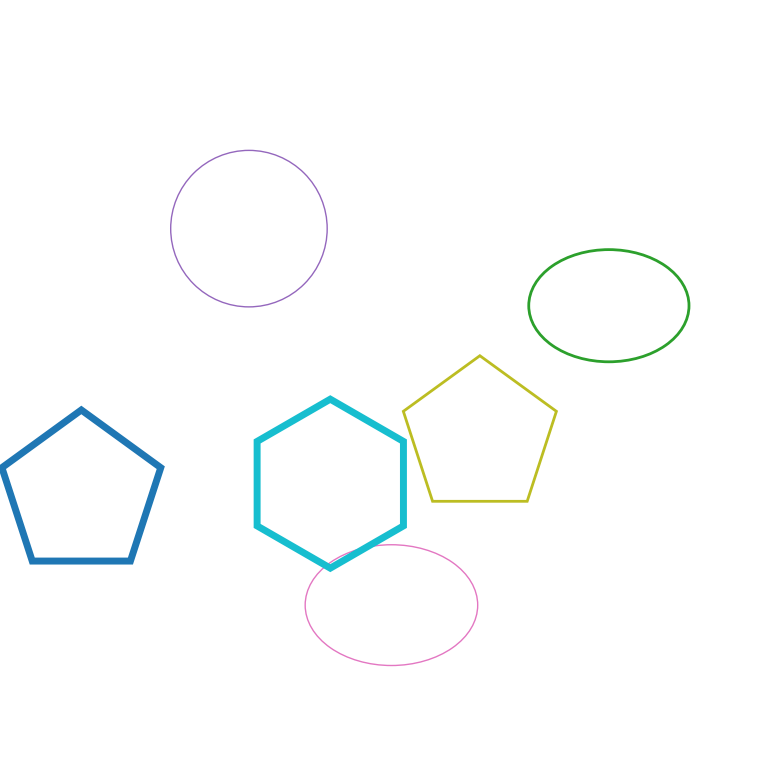[{"shape": "pentagon", "thickness": 2.5, "radius": 0.54, "center": [0.106, 0.359]}, {"shape": "oval", "thickness": 1, "radius": 0.52, "center": [0.791, 0.603]}, {"shape": "circle", "thickness": 0.5, "radius": 0.51, "center": [0.323, 0.703]}, {"shape": "oval", "thickness": 0.5, "radius": 0.56, "center": [0.508, 0.214]}, {"shape": "pentagon", "thickness": 1, "radius": 0.52, "center": [0.623, 0.434]}, {"shape": "hexagon", "thickness": 2.5, "radius": 0.55, "center": [0.429, 0.372]}]